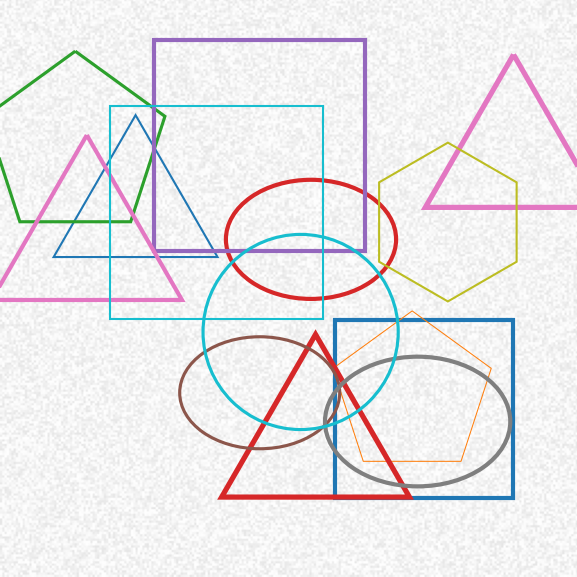[{"shape": "triangle", "thickness": 1, "radius": 0.82, "center": [0.235, 0.636]}, {"shape": "square", "thickness": 2, "radius": 0.77, "center": [0.734, 0.291]}, {"shape": "pentagon", "thickness": 0.5, "radius": 0.72, "center": [0.714, 0.317]}, {"shape": "pentagon", "thickness": 1.5, "radius": 0.82, "center": [0.13, 0.747]}, {"shape": "triangle", "thickness": 2.5, "radius": 0.94, "center": [0.546, 0.232]}, {"shape": "oval", "thickness": 2, "radius": 0.74, "center": [0.539, 0.585]}, {"shape": "square", "thickness": 2, "radius": 0.91, "center": [0.449, 0.747]}, {"shape": "oval", "thickness": 1.5, "radius": 0.69, "center": [0.45, 0.319]}, {"shape": "triangle", "thickness": 2.5, "radius": 0.88, "center": [0.889, 0.728]}, {"shape": "triangle", "thickness": 2, "radius": 0.95, "center": [0.15, 0.575]}, {"shape": "oval", "thickness": 2, "radius": 0.8, "center": [0.723, 0.269]}, {"shape": "hexagon", "thickness": 1, "radius": 0.69, "center": [0.776, 0.615]}, {"shape": "circle", "thickness": 1.5, "radius": 0.84, "center": [0.521, 0.424]}, {"shape": "square", "thickness": 1, "radius": 0.92, "center": [0.375, 0.63]}]